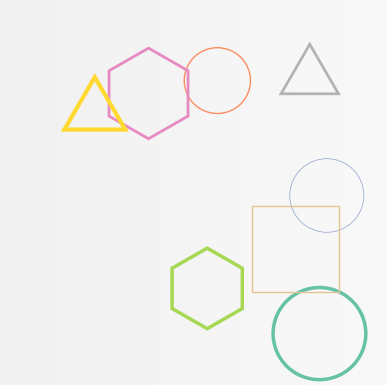[{"shape": "circle", "thickness": 2.5, "radius": 0.6, "center": [0.824, 0.134]}, {"shape": "circle", "thickness": 1, "radius": 0.43, "center": [0.561, 0.791]}, {"shape": "circle", "thickness": 0.5, "radius": 0.48, "center": [0.843, 0.492]}, {"shape": "hexagon", "thickness": 2, "radius": 0.59, "center": [0.383, 0.757]}, {"shape": "hexagon", "thickness": 2.5, "radius": 0.52, "center": [0.535, 0.251]}, {"shape": "triangle", "thickness": 3, "radius": 0.45, "center": [0.245, 0.709]}, {"shape": "square", "thickness": 1, "radius": 0.56, "center": [0.763, 0.352]}, {"shape": "triangle", "thickness": 2, "radius": 0.43, "center": [0.799, 0.799]}]